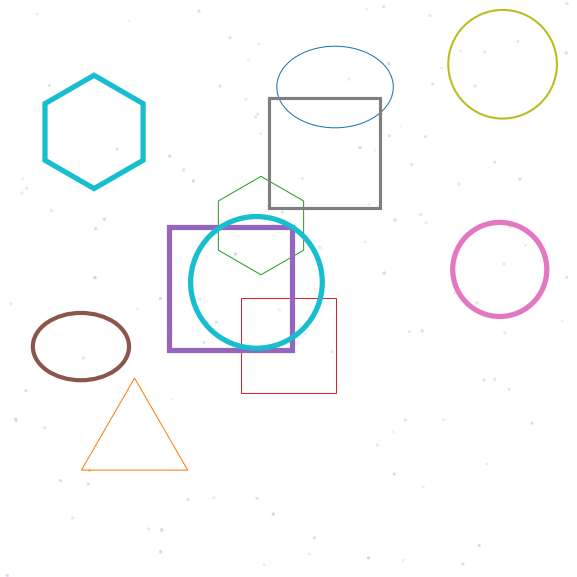[{"shape": "oval", "thickness": 0.5, "radius": 0.5, "center": [0.58, 0.848]}, {"shape": "triangle", "thickness": 0.5, "radius": 0.53, "center": [0.233, 0.238]}, {"shape": "hexagon", "thickness": 0.5, "radius": 0.43, "center": [0.452, 0.609]}, {"shape": "square", "thickness": 0.5, "radius": 0.41, "center": [0.5, 0.401]}, {"shape": "square", "thickness": 2.5, "radius": 0.53, "center": [0.399, 0.5]}, {"shape": "oval", "thickness": 2, "radius": 0.42, "center": [0.14, 0.399]}, {"shape": "circle", "thickness": 2.5, "radius": 0.41, "center": [0.865, 0.533]}, {"shape": "square", "thickness": 1.5, "radius": 0.48, "center": [0.561, 0.734]}, {"shape": "circle", "thickness": 1, "radius": 0.47, "center": [0.87, 0.888]}, {"shape": "circle", "thickness": 2.5, "radius": 0.57, "center": [0.444, 0.51]}, {"shape": "hexagon", "thickness": 2.5, "radius": 0.49, "center": [0.163, 0.771]}]